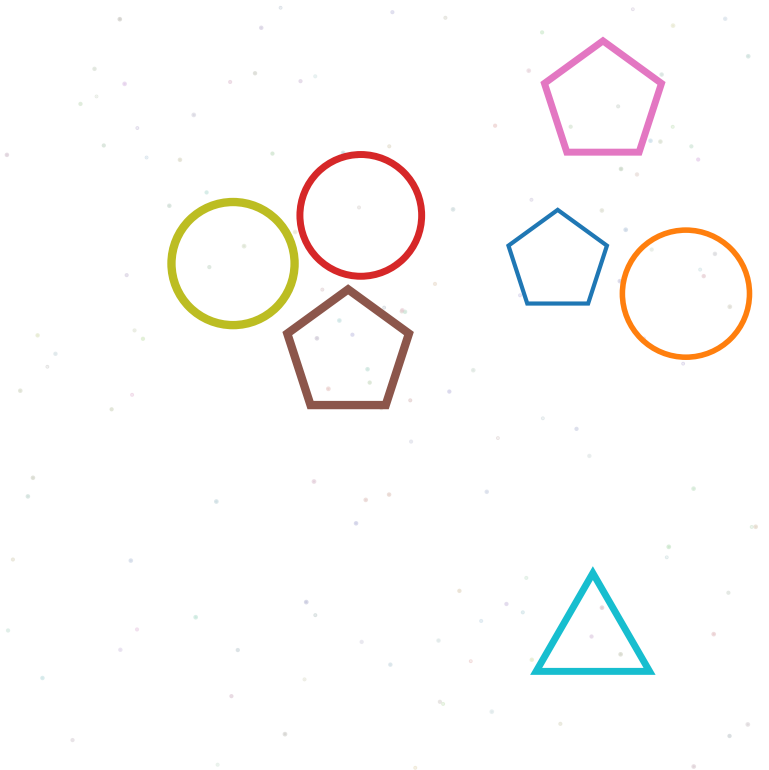[{"shape": "pentagon", "thickness": 1.5, "radius": 0.34, "center": [0.724, 0.66]}, {"shape": "circle", "thickness": 2, "radius": 0.41, "center": [0.891, 0.619]}, {"shape": "circle", "thickness": 2.5, "radius": 0.4, "center": [0.469, 0.72]}, {"shape": "pentagon", "thickness": 3, "radius": 0.42, "center": [0.452, 0.541]}, {"shape": "pentagon", "thickness": 2.5, "radius": 0.4, "center": [0.783, 0.867]}, {"shape": "circle", "thickness": 3, "radius": 0.4, "center": [0.303, 0.658]}, {"shape": "triangle", "thickness": 2.5, "radius": 0.43, "center": [0.77, 0.171]}]